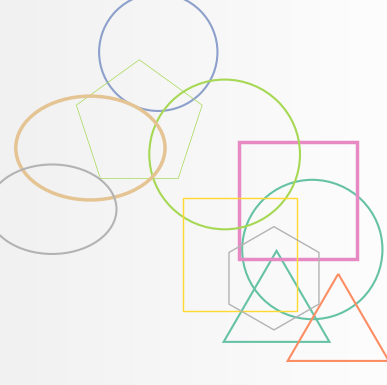[{"shape": "circle", "thickness": 1.5, "radius": 0.91, "center": [0.806, 0.352]}, {"shape": "triangle", "thickness": 1.5, "radius": 0.79, "center": [0.714, 0.191]}, {"shape": "triangle", "thickness": 1.5, "radius": 0.75, "center": [0.873, 0.138]}, {"shape": "circle", "thickness": 1.5, "radius": 0.76, "center": [0.408, 0.865]}, {"shape": "square", "thickness": 2.5, "radius": 0.76, "center": [0.77, 0.478]}, {"shape": "pentagon", "thickness": 0.5, "radius": 0.85, "center": [0.359, 0.674]}, {"shape": "circle", "thickness": 1.5, "radius": 0.97, "center": [0.58, 0.599]}, {"shape": "square", "thickness": 1, "radius": 0.73, "center": [0.62, 0.34]}, {"shape": "oval", "thickness": 2.5, "radius": 0.96, "center": [0.233, 0.615]}, {"shape": "oval", "thickness": 1.5, "radius": 0.83, "center": [0.135, 0.457]}, {"shape": "hexagon", "thickness": 1, "radius": 0.67, "center": [0.707, 0.277]}]